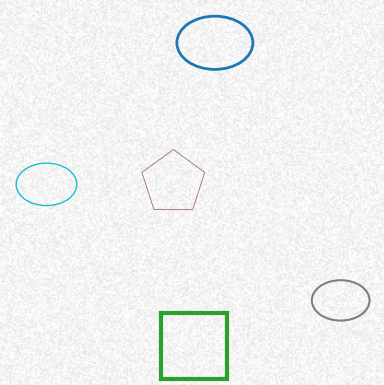[{"shape": "oval", "thickness": 2, "radius": 0.49, "center": [0.558, 0.889]}, {"shape": "square", "thickness": 3, "radius": 0.43, "center": [0.505, 0.1]}, {"shape": "pentagon", "thickness": 0.5, "radius": 0.43, "center": [0.45, 0.526]}, {"shape": "oval", "thickness": 1.5, "radius": 0.37, "center": [0.885, 0.22]}, {"shape": "oval", "thickness": 1, "radius": 0.39, "center": [0.121, 0.521]}]